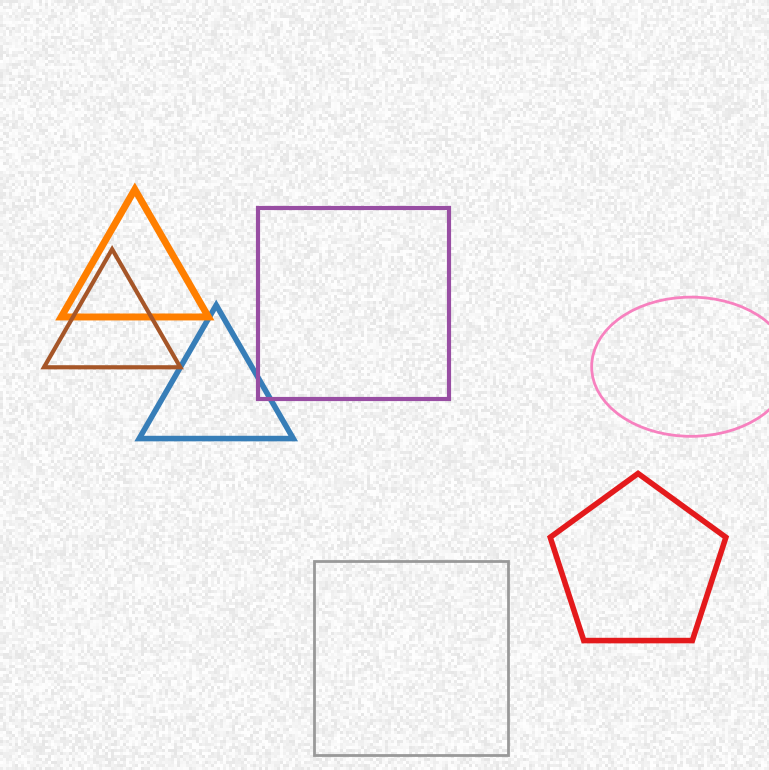[{"shape": "pentagon", "thickness": 2, "radius": 0.6, "center": [0.829, 0.265]}, {"shape": "triangle", "thickness": 2, "radius": 0.58, "center": [0.281, 0.488]}, {"shape": "square", "thickness": 1.5, "radius": 0.62, "center": [0.459, 0.605]}, {"shape": "triangle", "thickness": 2.5, "radius": 0.55, "center": [0.175, 0.644]}, {"shape": "triangle", "thickness": 1.5, "radius": 0.51, "center": [0.146, 0.574]}, {"shape": "oval", "thickness": 1, "radius": 0.65, "center": [0.897, 0.524]}, {"shape": "square", "thickness": 1, "radius": 0.63, "center": [0.534, 0.146]}]